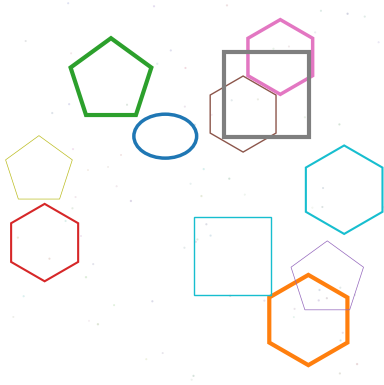[{"shape": "oval", "thickness": 2.5, "radius": 0.41, "center": [0.429, 0.646]}, {"shape": "hexagon", "thickness": 3, "radius": 0.59, "center": [0.801, 0.169]}, {"shape": "pentagon", "thickness": 3, "radius": 0.55, "center": [0.288, 0.79]}, {"shape": "hexagon", "thickness": 1.5, "radius": 0.5, "center": [0.116, 0.37]}, {"shape": "pentagon", "thickness": 0.5, "radius": 0.49, "center": [0.85, 0.275]}, {"shape": "hexagon", "thickness": 1, "radius": 0.49, "center": [0.631, 0.704]}, {"shape": "hexagon", "thickness": 2.5, "radius": 0.49, "center": [0.728, 0.852]}, {"shape": "square", "thickness": 3, "radius": 0.55, "center": [0.692, 0.755]}, {"shape": "pentagon", "thickness": 0.5, "radius": 0.46, "center": [0.101, 0.557]}, {"shape": "square", "thickness": 1, "radius": 0.5, "center": [0.603, 0.335]}, {"shape": "hexagon", "thickness": 1.5, "radius": 0.57, "center": [0.894, 0.507]}]